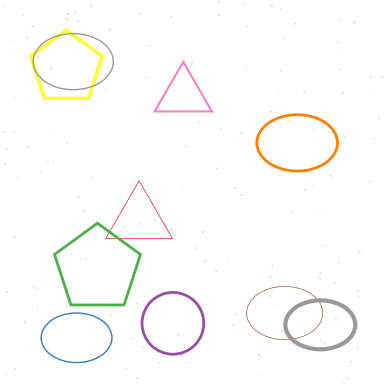[{"shape": "triangle", "thickness": 0.5, "radius": 0.5, "center": [0.361, 0.43]}, {"shape": "oval", "thickness": 1, "radius": 0.46, "center": [0.199, 0.123]}, {"shape": "pentagon", "thickness": 2, "radius": 0.59, "center": [0.253, 0.303]}, {"shape": "circle", "thickness": 2, "radius": 0.4, "center": [0.449, 0.16]}, {"shape": "oval", "thickness": 2, "radius": 0.52, "center": [0.772, 0.629]}, {"shape": "pentagon", "thickness": 2.5, "radius": 0.49, "center": [0.172, 0.824]}, {"shape": "oval", "thickness": 0.5, "radius": 0.49, "center": [0.739, 0.187]}, {"shape": "triangle", "thickness": 1.5, "radius": 0.43, "center": [0.476, 0.753]}, {"shape": "oval", "thickness": 1, "radius": 0.52, "center": [0.19, 0.84]}, {"shape": "oval", "thickness": 3, "radius": 0.45, "center": [0.832, 0.156]}]